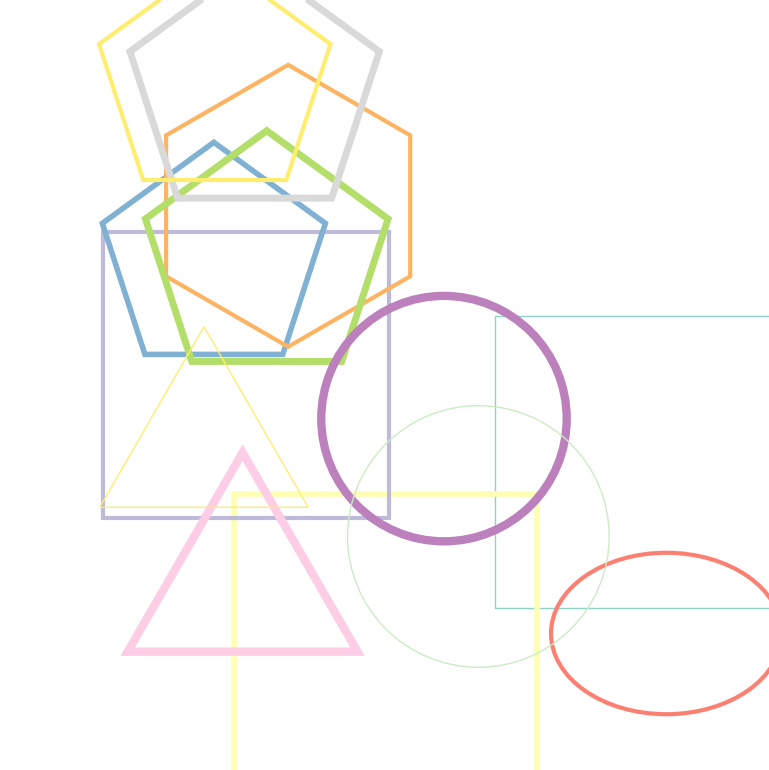[{"shape": "square", "thickness": 0.5, "radius": 0.95, "center": [0.833, 0.399]}, {"shape": "square", "thickness": 2, "radius": 0.98, "center": [0.501, 0.162]}, {"shape": "square", "thickness": 1.5, "radius": 0.93, "center": [0.319, 0.513]}, {"shape": "oval", "thickness": 1.5, "radius": 0.75, "center": [0.865, 0.177]}, {"shape": "pentagon", "thickness": 2, "radius": 0.76, "center": [0.278, 0.663]}, {"shape": "hexagon", "thickness": 1.5, "radius": 0.92, "center": [0.374, 0.733]}, {"shape": "pentagon", "thickness": 2.5, "radius": 0.83, "center": [0.346, 0.665]}, {"shape": "triangle", "thickness": 3, "radius": 0.86, "center": [0.315, 0.24]}, {"shape": "pentagon", "thickness": 2.5, "radius": 0.85, "center": [0.331, 0.88]}, {"shape": "circle", "thickness": 3, "radius": 0.8, "center": [0.577, 0.456]}, {"shape": "circle", "thickness": 0.5, "radius": 0.85, "center": [0.621, 0.303]}, {"shape": "pentagon", "thickness": 1.5, "radius": 0.79, "center": [0.279, 0.894]}, {"shape": "triangle", "thickness": 0.5, "radius": 0.78, "center": [0.265, 0.419]}]